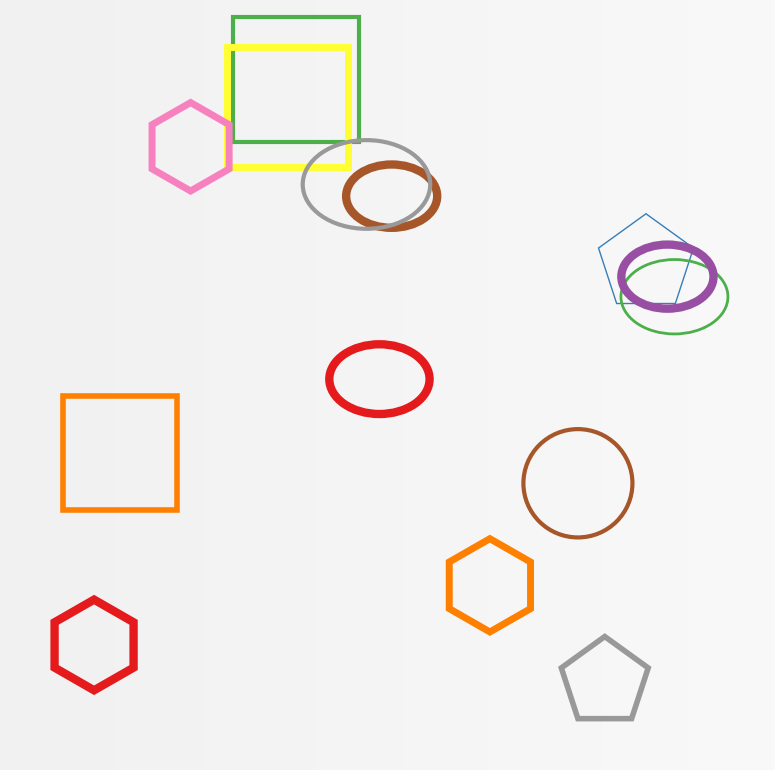[{"shape": "oval", "thickness": 3, "radius": 0.32, "center": [0.49, 0.508]}, {"shape": "hexagon", "thickness": 3, "radius": 0.29, "center": [0.121, 0.162]}, {"shape": "pentagon", "thickness": 0.5, "radius": 0.32, "center": [0.834, 0.658]}, {"shape": "oval", "thickness": 1, "radius": 0.35, "center": [0.87, 0.615]}, {"shape": "square", "thickness": 1.5, "radius": 0.41, "center": [0.383, 0.897]}, {"shape": "oval", "thickness": 3, "radius": 0.3, "center": [0.861, 0.641]}, {"shape": "square", "thickness": 2, "radius": 0.37, "center": [0.154, 0.412]}, {"shape": "hexagon", "thickness": 2.5, "radius": 0.3, "center": [0.632, 0.24]}, {"shape": "square", "thickness": 2.5, "radius": 0.39, "center": [0.371, 0.861]}, {"shape": "oval", "thickness": 3, "radius": 0.29, "center": [0.505, 0.745]}, {"shape": "circle", "thickness": 1.5, "radius": 0.35, "center": [0.746, 0.372]}, {"shape": "hexagon", "thickness": 2.5, "radius": 0.29, "center": [0.246, 0.809]}, {"shape": "oval", "thickness": 1.5, "radius": 0.41, "center": [0.473, 0.76]}, {"shape": "pentagon", "thickness": 2, "radius": 0.29, "center": [0.78, 0.114]}]